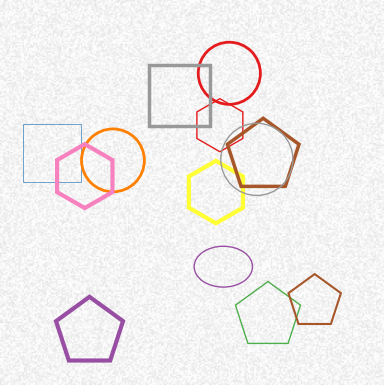[{"shape": "hexagon", "thickness": 1, "radius": 0.34, "center": [0.571, 0.675]}, {"shape": "circle", "thickness": 2, "radius": 0.4, "center": [0.596, 0.81]}, {"shape": "square", "thickness": 0.5, "radius": 0.38, "center": [0.135, 0.602]}, {"shape": "pentagon", "thickness": 1, "radius": 0.44, "center": [0.696, 0.18]}, {"shape": "pentagon", "thickness": 3, "radius": 0.46, "center": [0.233, 0.138]}, {"shape": "oval", "thickness": 1, "radius": 0.38, "center": [0.58, 0.307]}, {"shape": "circle", "thickness": 2, "radius": 0.41, "center": [0.293, 0.583]}, {"shape": "hexagon", "thickness": 3, "radius": 0.41, "center": [0.561, 0.501]}, {"shape": "pentagon", "thickness": 1.5, "radius": 0.36, "center": [0.817, 0.216]}, {"shape": "pentagon", "thickness": 2.5, "radius": 0.49, "center": [0.684, 0.595]}, {"shape": "hexagon", "thickness": 3, "radius": 0.42, "center": [0.22, 0.543]}, {"shape": "circle", "thickness": 1, "radius": 0.47, "center": [0.667, 0.586]}, {"shape": "square", "thickness": 2.5, "radius": 0.4, "center": [0.466, 0.752]}]